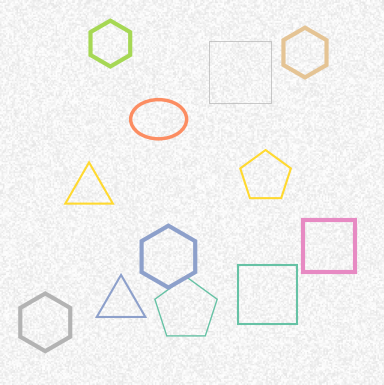[{"shape": "pentagon", "thickness": 1, "radius": 0.43, "center": [0.483, 0.196]}, {"shape": "square", "thickness": 1.5, "radius": 0.39, "center": [0.694, 0.235]}, {"shape": "oval", "thickness": 2.5, "radius": 0.36, "center": [0.412, 0.69]}, {"shape": "hexagon", "thickness": 3, "radius": 0.4, "center": [0.437, 0.333]}, {"shape": "triangle", "thickness": 1.5, "radius": 0.36, "center": [0.314, 0.213]}, {"shape": "square", "thickness": 3, "radius": 0.34, "center": [0.856, 0.36]}, {"shape": "hexagon", "thickness": 3, "radius": 0.3, "center": [0.287, 0.887]}, {"shape": "triangle", "thickness": 1.5, "radius": 0.36, "center": [0.231, 0.507]}, {"shape": "pentagon", "thickness": 1.5, "radius": 0.35, "center": [0.69, 0.541]}, {"shape": "hexagon", "thickness": 3, "radius": 0.32, "center": [0.792, 0.863]}, {"shape": "square", "thickness": 0.5, "radius": 0.4, "center": [0.624, 0.814]}, {"shape": "hexagon", "thickness": 3, "radius": 0.37, "center": [0.118, 0.163]}]